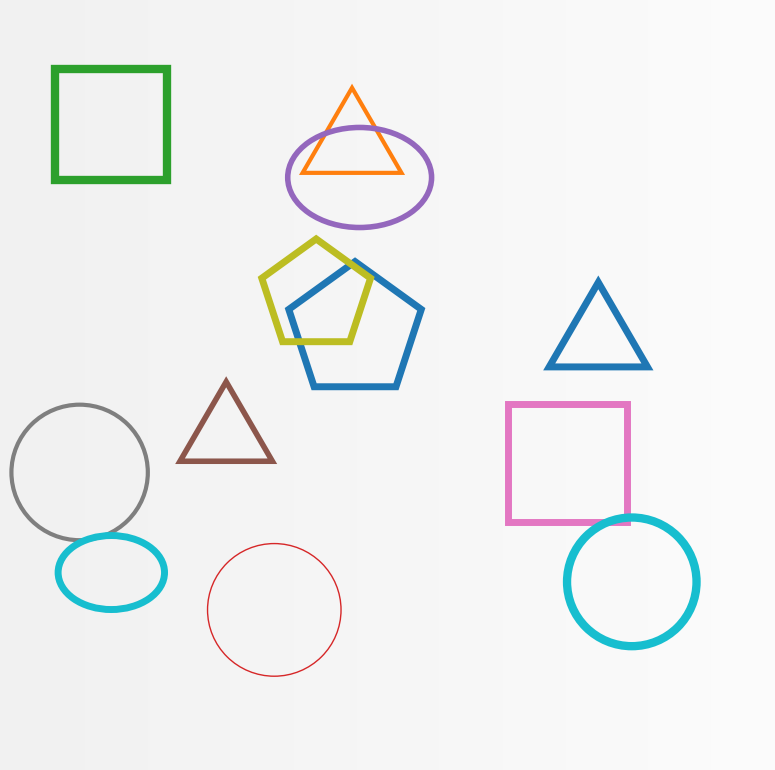[{"shape": "pentagon", "thickness": 2.5, "radius": 0.45, "center": [0.458, 0.57]}, {"shape": "triangle", "thickness": 2.5, "radius": 0.37, "center": [0.772, 0.56]}, {"shape": "triangle", "thickness": 1.5, "radius": 0.37, "center": [0.454, 0.812]}, {"shape": "square", "thickness": 3, "radius": 0.36, "center": [0.143, 0.839]}, {"shape": "circle", "thickness": 0.5, "radius": 0.43, "center": [0.354, 0.208]}, {"shape": "oval", "thickness": 2, "radius": 0.46, "center": [0.464, 0.769]}, {"shape": "triangle", "thickness": 2, "radius": 0.34, "center": [0.292, 0.435]}, {"shape": "square", "thickness": 2.5, "radius": 0.38, "center": [0.732, 0.398]}, {"shape": "circle", "thickness": 1.5, "radius": 0.44, "center": [0.103, 0.386]}, {"shape": "pentagon", "thickness": 2.5, "radius": 0.37, "center": [0.408, 0.616]}, {"shape": "oval", "thickness": 2.5, "radius": 0.34, "center": [0.144, 0.256]}, {"shape": "circle", "thickness": 3, "radius": 0.42, "center": [0.815, 0.244]}]